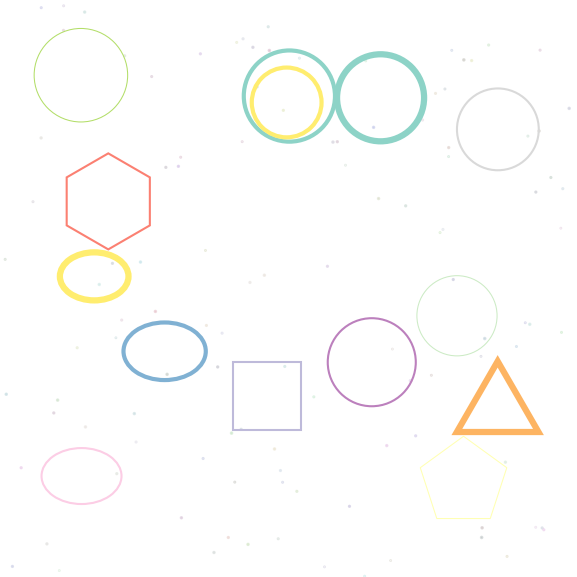[{"shape": "circle", "thickness": 3, "radius": 0.38, "center": [0.659, 0.83]}, {"shape": "circle", "thickness": 2, "radius": 0.39, "center": [0.501, 0.833]}, {"shape": "pentagon", "thickness": 0.5, "radius": 0.39, "center": [0.803, 0.165]}, {"shape": "square", "thickness": 1, "radius": 0.29, "center": [0.462, 0.314]}, {"shape": "hexagon", "thickness": 1, "radius": 0.42, "center": [0.187, 0.65]}, {"shape": "oval", "thickness": 2, "radius": 0.36, "center": [0.285, 0.391]}, {"shape": "triangle", "thickness": 3, "radius": 0.41, "center": [0.862, 0.292]}, {"shape": "circle", "thickness": 0.5, "radius": 0.4, "center": [0.14, 0.869]}, {"shape": "oval", "thickness": 1, "radius": 0.35, "center": [0.141, 0.175]}, {"shape": "circle", "thickness": 1, "radius": 0.35, "center": [0.862, 0.775]}, {"shape": "circle", "thickness": 1, "radius": 0.38, "center": [0.644, 0.372]}, {"shape": "circle", "thickness": 0.5, "radius": 0.35, "center": [0.791, 0.452]}, {"shape": "circle", "thickness": 2, "radius": 0.3, "center": [0.496, 0.822]}, {"shape": "oval", "thickness": 3, "radius": 0.3, "center": [0.163, 0.521]}]